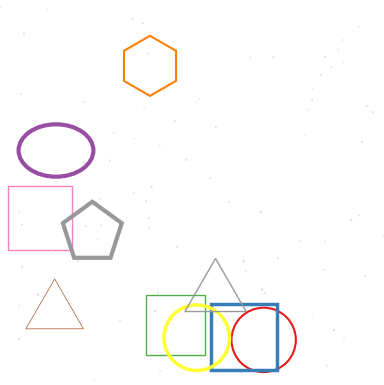[{"shape": "circle", "thickness": 1.5, "radius": 0.42, "center": [0.685, 0.117]}, {"shape": "square", "thickness": 2.5, "radius": 0.43, "center": [0.634, 0.125]}, {"shape": "square", "thickness": 1, "radius": 0.38, "center": [0.457, 0.156]}, {"shape": "oval", "thickness": 3, "radius": 0.49, "center": [0.145, 0.609]}, {"shape": "hexagon", "thickness": 1.5, "radius": 0.39, "center": [0.39, 0.829]}, {"shape": "circle", "thickness": 2.5, "radius": 0.43, "center": [0.511, 0.123]}, {"shape": "triangle", "thickness": 0.5, "radius": 0.43, "center": [0.142, 0.189]}, {"shape": "square", "thickness": 1, "radius": 0.42, "center": [0.104, 0.433]}, {"shape": "triangle", "thickness": 1, "radius": 0.46, "center": [0.56, 0.237]}, {"shape": "pentagon", "thickness": 3, "radius": 0.4, "center": [0.24, 0.396]}]